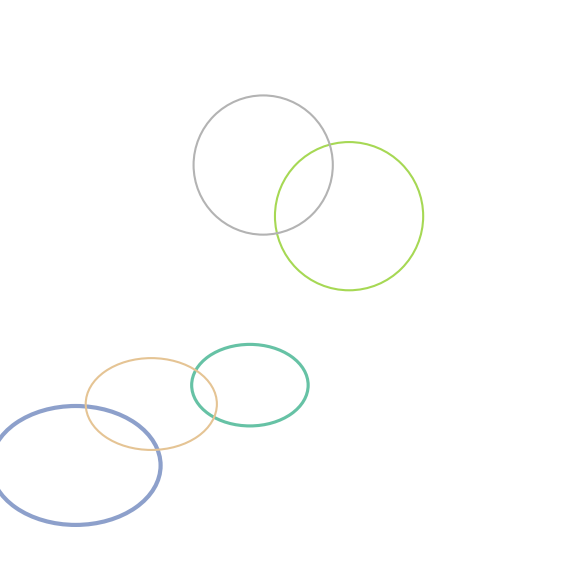[{"shape": "oval", "thickness": 1.5, "radius": 0.5, "center": [0.433, 0.332]}, {"shape": "oval", "thickness": 2, "radius": 0.74, "center": [0.131, 0.193]}, {"shape": "circle", "thickness": 1, "radius": 0.64, "center": [0.604, 0.625]}, {"shape": "oval", "thickness": 1, "radius": 0.57, "center": [0.262, 0.3]}, {"shape": "circle", "thickness": 1, "radius": 0.6, "center": [0.456, 0.713]}]